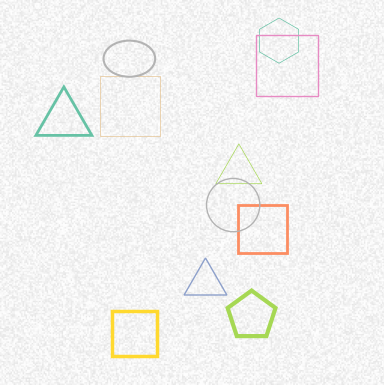[{"shape": "hexagon", "thickness": 0.5, "radius": 0.29, "center": [0.725, 0.894]}, {"shape": "triangle", "thickness": 2, "radius": 0.42, "center": [0.166, 0.69]}, {"shape": "square", "thickness": 2, "radius": 0.31, "center": [0.682, 0.404]}, {"shape": "triangle", "thickness": 1, "radius": 0.32, "center": [0.534, 0.266]}, {"shape": "square", "thickness": 1, "radius": 0.4, "center": [0.746, 0.829]}, {"shape": "pentagon", "thickness": 3, "radius": 0.33, "center": [0.653, 0.18]}, {"shape": "triangle", "thickness": 0.5, "radius": 0.34, "center": [0.62, 0.557]}, {"shape": "square", "thickness": 2.5, "radius": 0.29, "center": [0.349, 0.134]}, {"shape": "square", "thickness": 0.5, "radius": 0.39, "center": [0.338, 0.724]}, {"shape": "oval", "thickness": 1.5, "radius": 0.34, "center": [0.336, 0.848]}, {"shape": "circle", "thickness": 1, "radius": 0.35, "center": [0.606, 0.467]}]